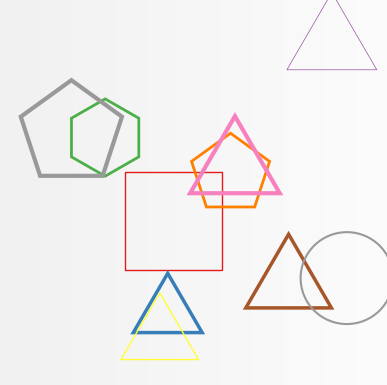[{"shape": "square", "thickness": 1, "radius": 0.63, "center": [0.447, 0.426]}, {"shape": "triangle", "thickness": 2.5, "radius": 0.51, "center": [0.433, 0.187]}, {"shape": "hexagon", "thickness": 2, "radius": 0.5, "center": [0.271, 0.643]}, {"shape": "triangle", "thickness": 0.5, "radius": 0.67, "center": [0.856, 0.886]}, {"shape": "pentagon", "thickness": 2, "radius": 0.53, "center": [0.595, 0.548]}, {"shape": "triangle", "thickness": 1, "radius": 0.58, "center": [0.412, 0.124]}, {"shape": "triangle", "thickness": 2.5, "radius": 0.64, "center": [0.745, 0.264]}, {"shape": "triangle", "thickness": 3, "radius": 0.67, "center": [0.606, 0.565]}, {"shape": "circle", "thickness": 1.5, "radius": 0.6, "center": [0.895, 0.278]}, {"shape": "pentagon", "thickness": 3, "radius": 0.69, "center": [0.184, 0.654]}]